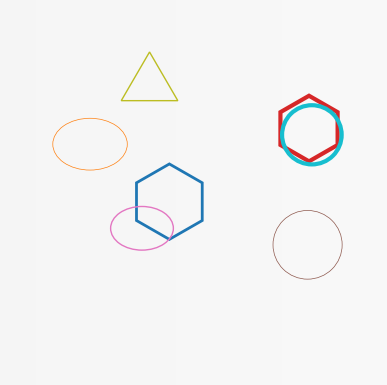[{"shape": "hexagon", "thickness": 2, "radius": 0.49, "center": [0.437, 0.476]}, {"shape": "oval", "thickness": 0.5, "radius": 0.48, "center": [0.232, 0.626]}, {"shape": "hexagon", "thickness": 3, "radius": 0.43, "center": [0.797, 0.666]}, {"shape": "circle", "thickness": 0.5, "radius": 0.45, "center": [0.794, 0.364]}, {"shape": "oval", "thickness": 1, "radius": 0.4, "center": [0.366, 0.407]}, {"shape": "triangle", "thickness": 1, "radius": 0.42, "center": [0.386, 0.781]}, {"shape": "circle", "thickness": 3, "radius": 0.38, "center": [0.805, 0.65]}]